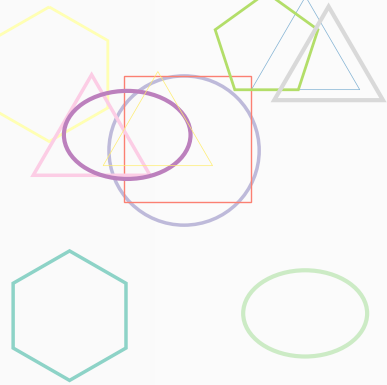[{"shape": "hexagon", "thickness": 2.5, "radius": 0.84, "center": [0.18, 0.18]}, {"shape": "hexagon", "thickness": 2, "radius": 0.87, "center": [0.127, 0.807]}, {"shape": "circle", "thickness": 2.5, "radius": 0.97, "center": [0.475, 0.609]}, {"shape": "square", "thickness": 1, "radius": 0.82, "center": [0.484, 0.639]}, {"shape": "triangle", "thickness": 0.5, "radius": 0.81, "center": [0.789, 0.848]}, {"shape": "pentagon", "thickness": 2, "radius": 0.7, "center": [0.688, 0.88]}, {"shape": "triangle", "thickness": 2.5, "radius": 0.87, "center": [0.236, 0.632]}, {"shape": "triangle", "thickness": 3, "radius": 0.81, "center": [0.848, 0.821]}, {"shape": "oval", "thickness": 3, "radius": 0.82, "center": [0.328, 0.65]}, {"shape": "oval", "thickness": 3, "radius": 0.8, "center": [0.788, 0.186]}, {"shape": "triangle", "thickness": 0.5, "radius": 0.82, "center": [0.407, 0.651]}]